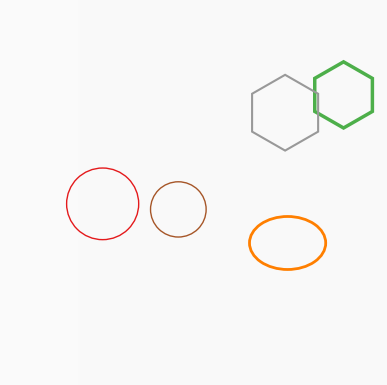[{"shape": "circle", "thickness": 1, "radius": 0.47, "center": [0.265, 0.471]}, {"shape": "hexagon", "thickness": 2.5, "radius": 0.43, "center": [0.887, 0.753]}, {"shape": "oval", "thickness": 2, "radius": 0.49, "center": [0.742, 0.369]}, {"shape": "circle", "thickness": 1, "radius": 0.36, "center": [0.46, 0.456]}, {"shape": "hexagon", "thickness": 1.5, "radius": 0.49, "center": [0.736, 0.707]}]